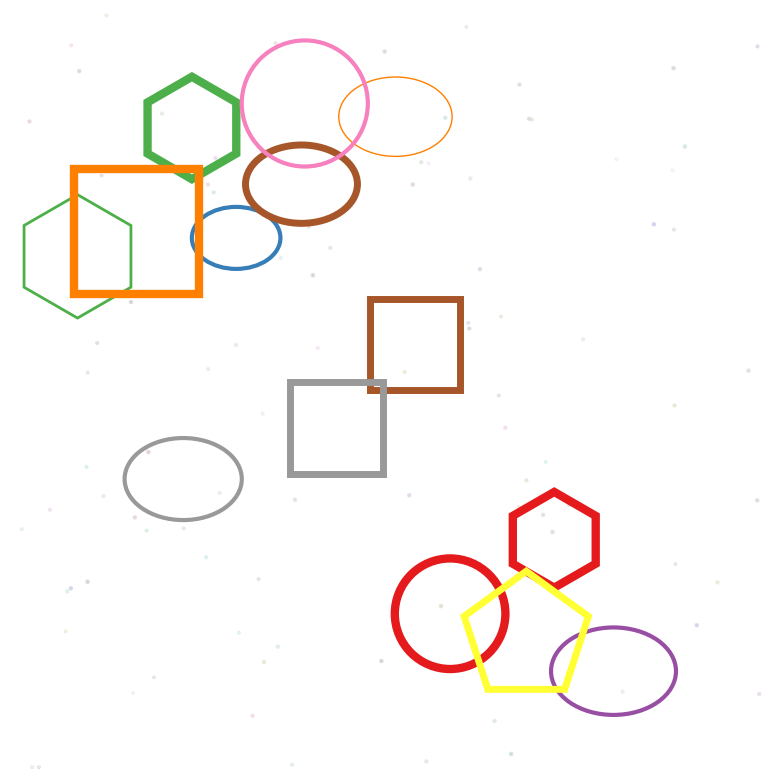[{"shape": "circle", "thickness": 3, "radius": 0.36, "center": [0.585, 0.203]}, {"shape": "hexagon", "thickness": 3, "radius": 0.31, "center": [0.72, 0.299]}, {"shape": "oval", "thickness": 1.5, "radius": 0.29, "center": [0.307, 0.691]}, {"shape": "hexagon", "thickness": 3, "radius": 0.33, "center": [0.249, 0.834]}, {"shape": "hexagon", "thickness": 1, "radius": 0.4, "center": [0.101, 0.667]}, {"shape": "oval", "thickness": 1.5, "radius": 0.41, "center": [0.797, 0.128]}, {"shape": "square", "thickness": 3, "radius": 0.41, "center": [0.177, 0.699]}, {"shape": "oval", "thickness": 0.5, "radius": 0.37, "center": [0.514, 0.848]}, {"shape": "pentagon", "thickness": 2.5, "radius": 0.42, "center": [0.683, 0.173]}, {"shape": "square", "thickness": 2.5, "radius": 0.29, "center": [0.539, 0.553]}, {"shape": "oval", "thickness": 2.5, "radius": 0.36, "center": [0.392, 0.761]}, {"shape": "circle", "thickness": 1.5, "radius": 0.41, "center": [0.396, 0.866]}, {"shape": "square", "thickness": 2.5, "radius": 0.3, "center": [0.437, 0.444]}, {"shape": "oval", "thickness": 1.5, "radius": 0.38, "center": [0.238, 0.378]}]